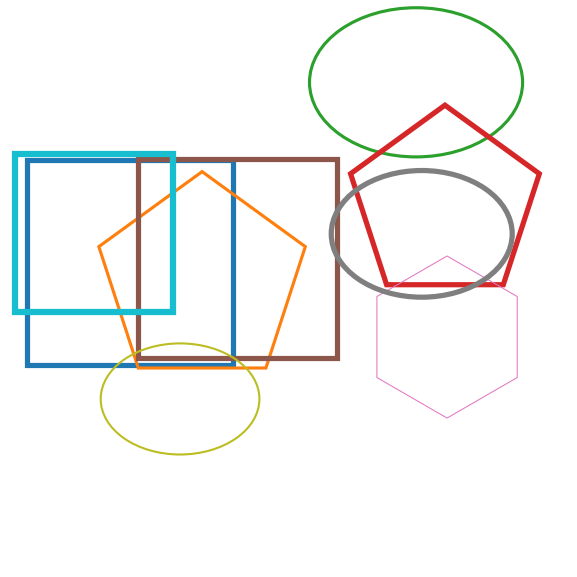[{"shape": "square", "thickness": 2.5, "radius": 0.89, "center": [0.226, 0.544]}, {"shape": "pentagon", "thickness": 1.5, "radius": 0.94, "center": [0.35, 0.514]}, {"shape": "oval", "thickness": 1.5, "radius": 0.92, "center": [0.72, 0.857]}, {"shape": "pentagon", "thickness": 2.5, "radius": 0.86, "center": [0.77, 0.645]}, {"shape": "square", "thickness": 2.5, "radius": 0.86, "center": [0.411, 0.551]}, {"shape": "hexagon", "thickness": 0.5, "radius": 0.7, "center": [0.774, 0.416]}, {"shape": "oval", "thickness": 2.5, "radius": 0.78, "center": [0.73, 0.594]}, {"shape": "oval", "thickness": 1, "radius": 0.69, "center": [0.312, 0.308]}, {"shape": "square", "thickness": 3, "radius": 0.69, "center": [0.163, 0.595]}]